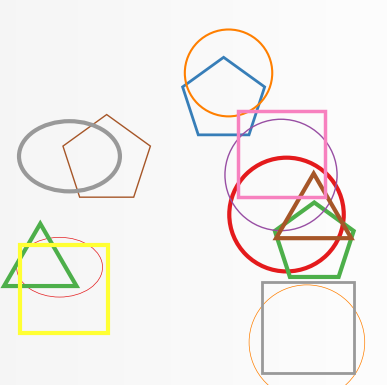[{"shape": "oval", "thickness": 0.5, "radius": 0.55, "center": [0.154, 0.306]}, {"shape": "circle", "thickness": 3, "radius": 0.74, "center": [0.739, 0.443]}, {"shape": "pentagon", "thickness": 2, "radius": 0.56, "center": [0.577, 0.74]}, {"shape": "pentagon", "thickness": 3, "radius": 0.53, "center": [0.811, 0.367]}, {"shape": "triangle", "thickness": 3, "radius": 0.54, "center": [0.104, 0.311]}, {"shape": "circle", "thickness": 1, "radius": 0.72, "center": [0.725, 0.546]}, {"shape": "circle", "thickness": 0.5, "radius": 0.75, "center": [0.792, 0.111]}, {"shape": "circle", "thickness": 1.5, "radius": 0.56, "center": [0.59, 0.811]}, {"shape": "square", "thickness": 3, "radius": 0.57, "center": [0.164, 0.249]}, {"shape": "triangle", "thickness": 3, "radius": 0.56, "center": [0.81, 0.437]}, {"shape": "pentagon", "thickness": 1, "radius": 0.59, "center": [0.275, 0.584]}, {"shape": "square", "thickness": 2.5, "radius": 0.56, "center": [0.726, 0.6]}, {"shape": "oval", "thickness": 3, "radius": 0.65, "center": [0.179, 0.594]}, {"shape": "square", "thickness": 2, "radius": 0.59, "center": [0.796, 0.149]}]